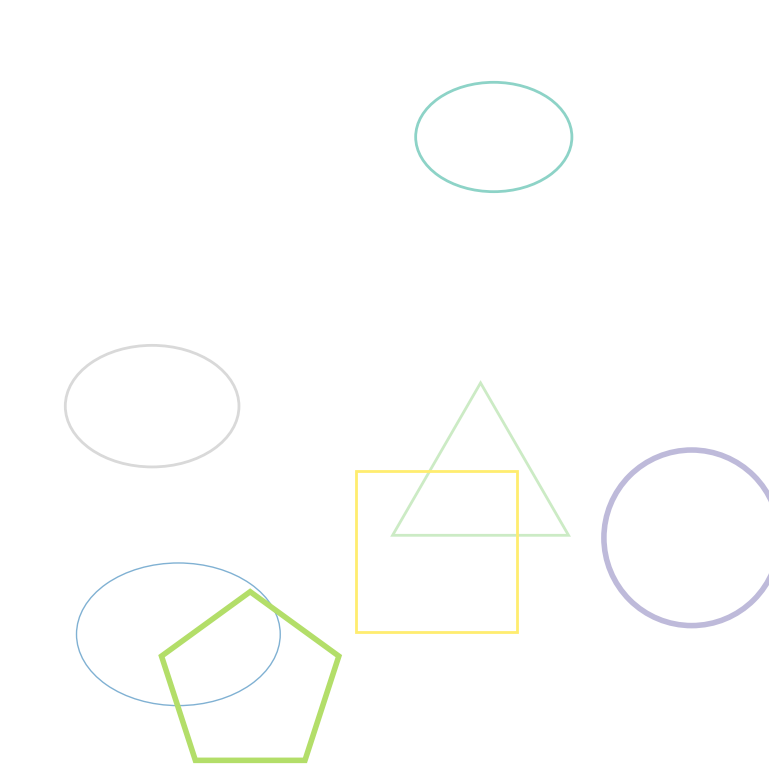[{"shape": "oval", "thickness": 1, "radius": 0.51, "center": [0.641, 0.822]}, {"shape": "circle", "thickness": 2, "radius": 0.57, "center": [0.898, 0.302]}, {"shape": "oval", "thickness": 0.5, "radius": 0.66, "center": [0.232, 0.176]}, {"shape": "pentagon", "thickness": 2, "radius": 0.61, "center": [0.325, 0.11]}, {"shape": "oval", "thickness": 1, "radius": 0.56, "center": [0.198, 0.473]}, {"shape": "triangle", "thickness": 1, "radius": 0.66, "center": [0.624, 0.371]}, {"shape": "square", "thickness": 1, "radius": 0.52, "center": [0.567, 0.284]}]